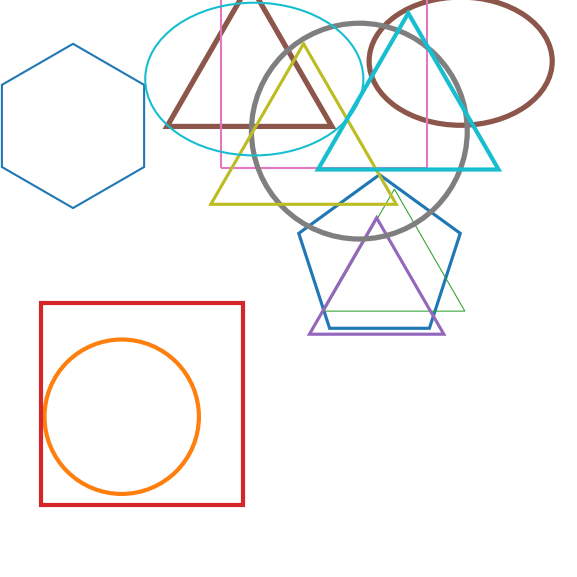[{"shape": "hexagon", "thickness": 1, "radius": 0.71, "center": [0.126, 0.781]}, {"shape": "pentagon", "thickness": 1.5, "radius": 0.74, "center": [0.657, 0.55]}, {"shape": "circle", "thickness": 2, "radius": 0.67, "center": [0.211, 0.278]}, {"shape": "triangle", "thickness": 0.5, "radius": 0.7, "center": [0.683, 0.531]}, {"shape": "square", "thickness": 2, "radius": 0.87, "center": [0.246, 0.3]}, {"shape": "triangle", "thickness": 1.5, "radius": 0.67, "center": [0.652, 0.488]}, {"shape": "oval", "thickness": 2.5, "radius": 0.79, "center": [0.798, 0.893]}, {"shape": "triangle", "thickness": 2.5, "radius": 0.82, "center": [0.432, 0.863]}, {"shape": "square", "thickness": 1, "radius": 0.89, "center": [0.561, 0.885]}, {"shape": "circle", "thickness": 2.5, "radius": 0.93, "center": [0.622, 0.772]}, {"shape": "triangle", "thickness": 1.5, "radius": 0.93, "center": [0.526, 0.738]}, {"shape": "triangle", "thickness": 2, "radius": 0.9, "center": [0.707, 0.796]}, {"shape": "oval", "thickness": 1, "radius": 0.94, "center": [0.44, 0.862]}]